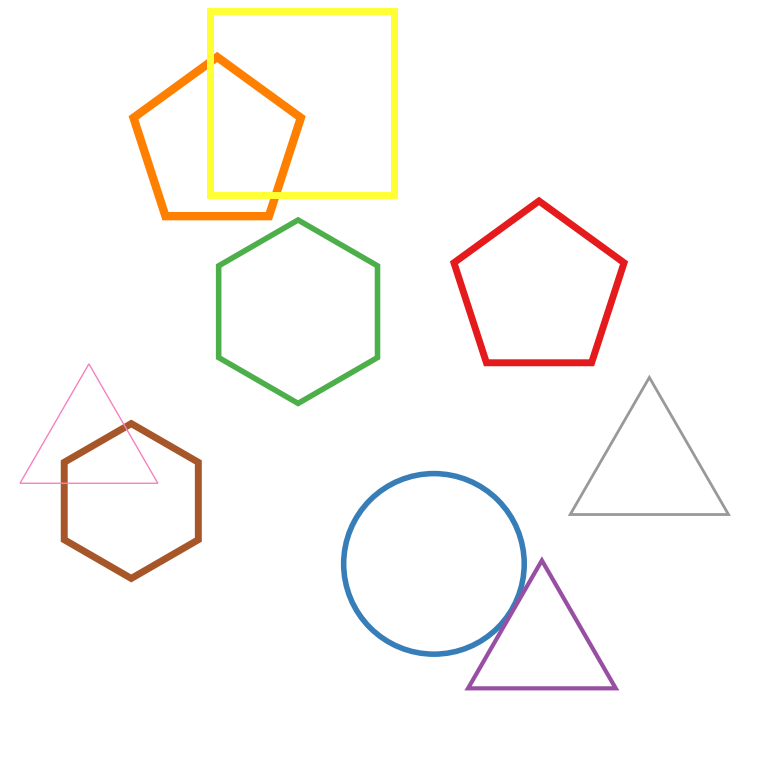[{"shape": "pentagon", "thickness": 2.5, "radius": 0.58, "center": [0.7, 0.623]}, {"shape": "circle", "thickness": 2, "radius": 0.59, "center": [0.564, 0.268]}, {"shape": "hexagon", "thickness": 2, "radius": 0.6, "center": [0.387, 0.595]}, {"shape": "triangle", "thickness": 1.5, "radius": 0.55, "center": [0.704, 0.161]}, {"shape": "pentagon", "thickness": 3, "radius": 0.57, "center": [0.282, 0.812]}, {"shape": "square", "thickness": 2.5, "radius": 0.6, "center": [0.392, 0.866]}, {"shape": "hexagon", "thickness": 2.5, "radius": 0.5, "center": [0.17, 0.349]}, {"shape": "triangle", "thickness": 0.5, "radius": 0.52, "center": [0.115, 0.424]}, {"shape": "triangle", "thickness": 1, "radius": 0.59, "center": [0.843, 0.391]}]